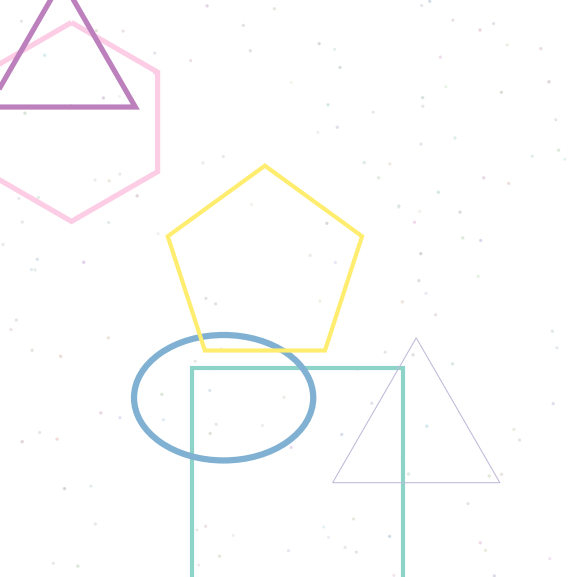[{"shape": "square", "thickness": 2, "radius": 0.91, "center": [0.515, 0.179]}, {"shape": "triangle", "thickness": 0.5, "radius": 0.84, "center": [0.721, 0.247]}, {"shape": "oval", "thickness": 3, "radius": 0.78, "center": [0.387, 0.31]}, {"shape": "hexagon", "thickness": 2.5, "radius": 0.86, "center": [0.124, 0.788]}, {"shape": "triangle", "thickness": 2.5, "radius": 0.73, "center": [0.107, 0.887]}, {"shape": "pentagon", "thickness": 2, "radius": 0.88, "center": [0.459, 0.535]}]